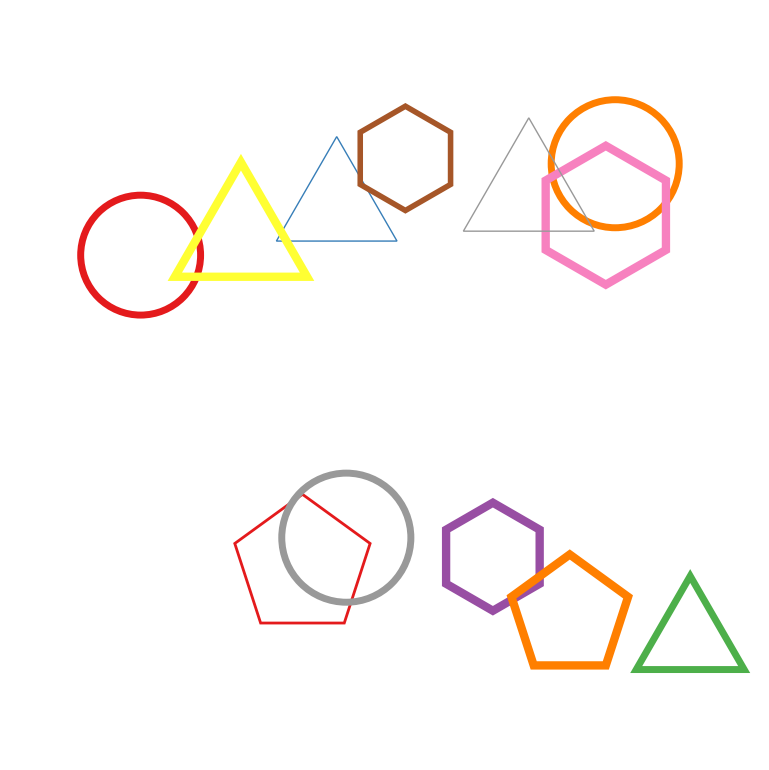[{"shape": "circle", "thickness": 2.5, "radius": 0.39, "center": [0.183, 0.669]}, {"shape": "pentagon", "thickness": 1, "radius": 0.46, "center": [0.393, 0.266]}, {"shape": "triangle", "thickness": 0.5, "radius": 0.45, "center": [0.437, 0.732]}, {"shape": "triangle", "thickness": 2.5, "radius": 0.4, "center": [0.896, 0.171]}, {"shape": "hexagon", "thickness": 3, "radius": 0.35, "center": [0.64, 0.277]}, {"shape": "circle", "thickness": 2.5, "radius": 0.42, "center": [0.799, 0.787]}, {"shape": "pentagon", "thickness": 3, "radius": 0.4, "center": [0.74, 0.2]}, {"shape": "triangle", "thickness": 3, "radius": 0.5, "center": [0.313, 0.69]}, {"shape": "hexagon", "thickness": 2, "radius": 0.34, "center": [0.526, 0.794]}, {"shape": "hexagon", "thickness": 3, "radius": 0.45, "center": [0.787, 0.72]}, {"shape": "triangle", "thickness": 0.5, "radius": 0.49, "center": [0.687, 0.749]}, {"shape": "circle", "thickness": 2.5, "radius": 0.42, "center": [0.45, 0.302]}]